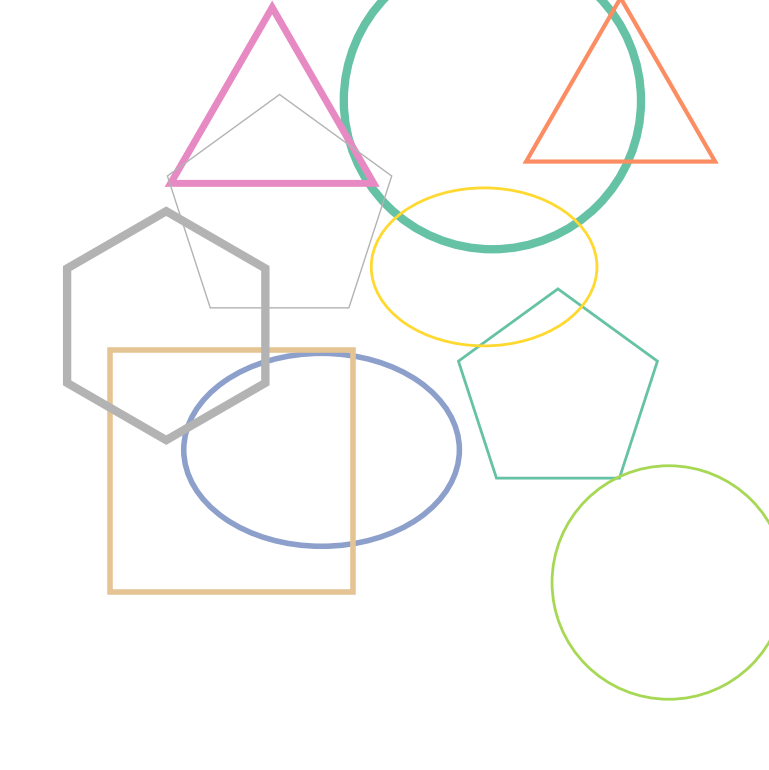[{"shape": "circle", "thickness": 3, "radius": 0.96, "center": [0.639, 0.869]}, {"shape": "pentagon", "thickness": 1, "radius": 0.68, "center": [0.725, 0.489]}, {"shape": "triangle", "thickness": 1.5, "radius": 0.71, "center": [0.806, 0.861]}, {"shape": "oval", "thickness": 2, "radius": 0.89, "center": [0.418, 0.416]}, {"shape": "triangle", "thickness": 2.5, "radius": 0.76, "center": [0.354, 0.838]}, {"shape": "circle", "thickness": 1, "radius": 0.76, "center": [0.869, 0.243]}, {"shape": "oval", "thickness": 1, "radius": 0.73, "center": [0.629, 0.653]}, {"shape": "square", "thickness": 2, "radius": 0.79, "center": [0.3, 0.388]}, {"shape": "hexagon", "thickness": 3, "radius": 0.74, "center": [0.216, 0.577]}, {"shape": "pentagon", "thickness": 0.5, "radius": 0.77, "center": [0.363, 0.724]}]